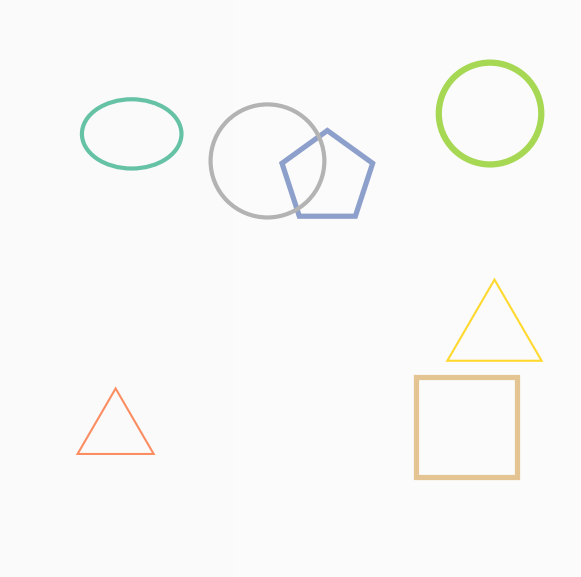[{"shape": "oval", "thickness": 2, "radius": 0.43, "center": [0.227, 0.767]}, {"shape": "triangle", "thickness": 1, "radius": 0.38, "center": [0.199, 0.251]}, {"shape": "pentagon", "thickness": 2.5, "radius": 0.41, "center": [0.563, 0.691]}, {"shape": "circle", "thickness": 3, "radius": 0.44, "center": [0.843, 0.803]}, {"shape": "triangle", "thickness": 1, "radius": 0.47, "center": [0.851, 0.421]}, {"shape": "square", "thickness": 2.5, "radius": 0.43, "center": [0.803, 0.26]}, {"shape": "circle", "thickness": 2, "radius": 0.49, "center": [0.46, 0.72]}]